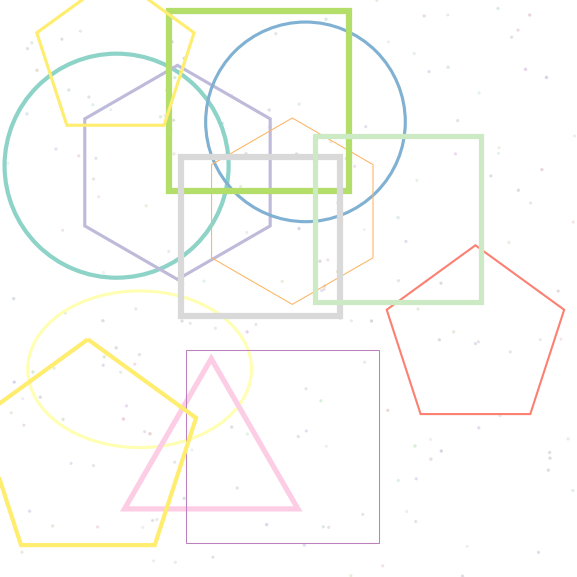[{"shape": "circle", "thickness": 2, "radius": 0.97, "center": [0.202, 0.712]}, {"shape": "oval", "thickness": 1.5, "radius": 0.97, "center": [0.242, 0.36]}, {"shape": "hexagon", "thickness": 1.5, "radius": 0.93, "center": [0.307, 0.701]}, {"shape": "pentagon", "thickness": 1, "radius": 0.81, "center": [0.823, 0.413]}, {"shape": "circle", "thickness": 1.5, "radius": 0.86, "center": [0.529, 0.788]}, {"shape": "hexagon", "thickness": 0.5, "radius": 0.81, "center": [0.506, 0.633]}, {"shape": "square", "thickness": 3, "radius": 0.78, "center": [0.448, 0.824]}, {"shape": "triangle", "thickness": 2.5, "radius": 0.87, "center": [0.366, 0.205]}, {"shape": "square", "thickness": 3, "radius": 0.69, "center": [0.45, 0.59]}, {"shape": "square", "thickness": 0.5, "radius": 0.83, "center": [0.49, 0.226]}, {"shape": "square", "thickness": 2.5, "radius": 0.72, "center": [0.689, 0.62]}, {"shape": "pentagon", "thickness": 1.5, "radius": 0.72, "center": [0.2, 0.898]}, {"shape": "pentagon", "thickness": 2, "radius": 0.98, "center": [0.152, 0.215]}]